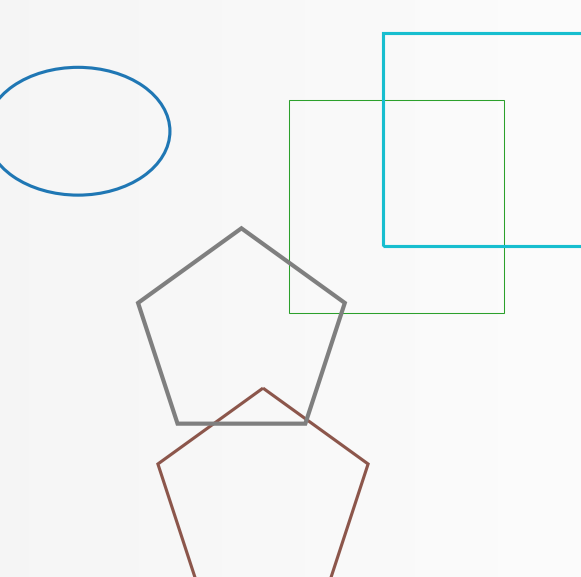[{"shape": "oval", "thickness": 1.5, "radius": 0.79, "center": [0.134, 0.772]}, {"shape": "square", "thickness": 0.5, "radius": 0.92, "center": [0.682, 0.642]}, {"shape": "pentagon", "thickness": 1.5, "radius": 0.95, "center": [0.452, 0.137]}, {"shape": "pentagon", "thickness": 2, "radius": 0.93, "center": [0.415, 0.417]}, {"shape": "square", "thickness": 1.5, "radius": 0.92, "center": [0.844, 0.758]}]